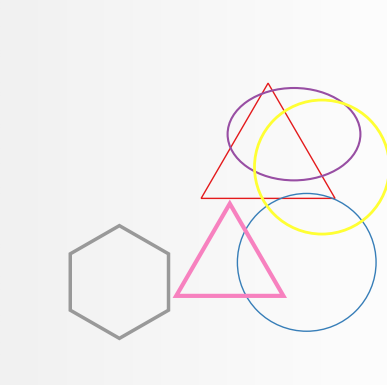[{"shape": "triangle", "thickness": 1, "radius": 1.0, "center": [0.692, 0.584]}, {"shape": "circle", "thickness": 1, "radius": 0.89, "center": [0.792, 0.319]}, {"shape": "oval", "thickness": 1.5, "radius": 0.86, "center": [0.759, 0.651]}, {"shape": "circle", "thickness": 2, "radius": 0.87, "center": [0.831, 0.566]}, {"shape": "triangle", "thickness": 3, "radius": 0.8, "center": [0.593, 0.311]}, {"shape": "hexagon", "thickness": 2.5, "radius": 0.73, "center": [0.308, 0.267]}]